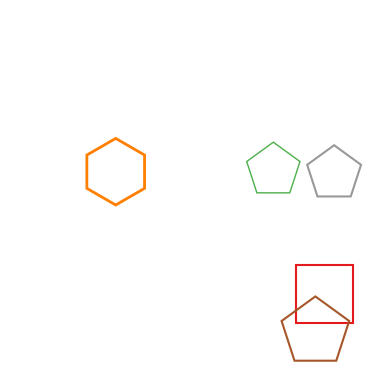[{"shape": "square", "thickness": 1.5, "radius": 0.38, "center": [0.843, 0.236]}, {"shape": "pentagon", "thickness": 1, "radius": 0.36, "center": [0.71, 0.558]}, {"shape": "hexagon", "thickness": 2, "radius": 0.43, "center": [0.301, 0.554]}, {"shape": "pentagon", "thickness": 1.5, "radius": 0.46, "center": [0.819, 0.138]}, {"shape": "pentagon", "thickness": 1.5, "radius": 0.37, "center": [0.868, 0.549]}]